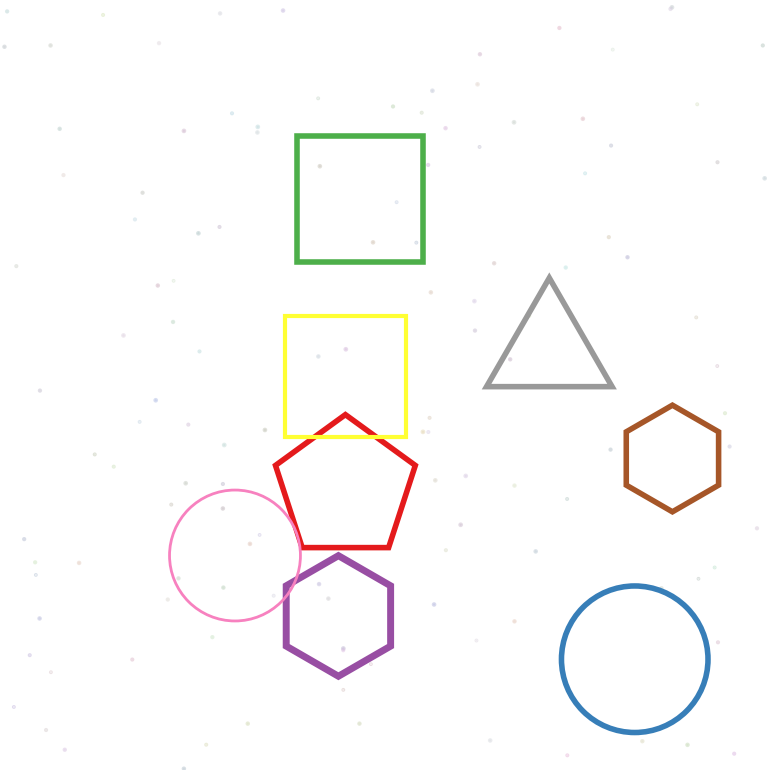[{"shape": "pentagon", "thickness": 2, "radius": 0.48, "center": [0.449, 0.366]}, {"shape": "circle", "thickness": 2, "radius": 0.48, "center": [0.824, 0.144]}, {"shape": "square", "thickness": 2, "radius": 0.41, "center": [0.468, 0.742]}, {"shape": "hexagon", "thickness": 2.5, "radius": 0.39, "center": [0.44, 0.2]}, {"shape": "square", "thickness": 1.5, "radius": 0.39, "center": [0.448, 0.511]}, {"shape": "hexagon", "thickness": 2, "radius": 0.35, "center": [0.873, 0.405]}, {"shape": "circle", "thickness": 1, "radius": 0.43, "center": [0.305, 0.279]}, {"shape": "triangle", "thickness": 2, "radius": 0.47, "center": [0.713, 0.545]}]